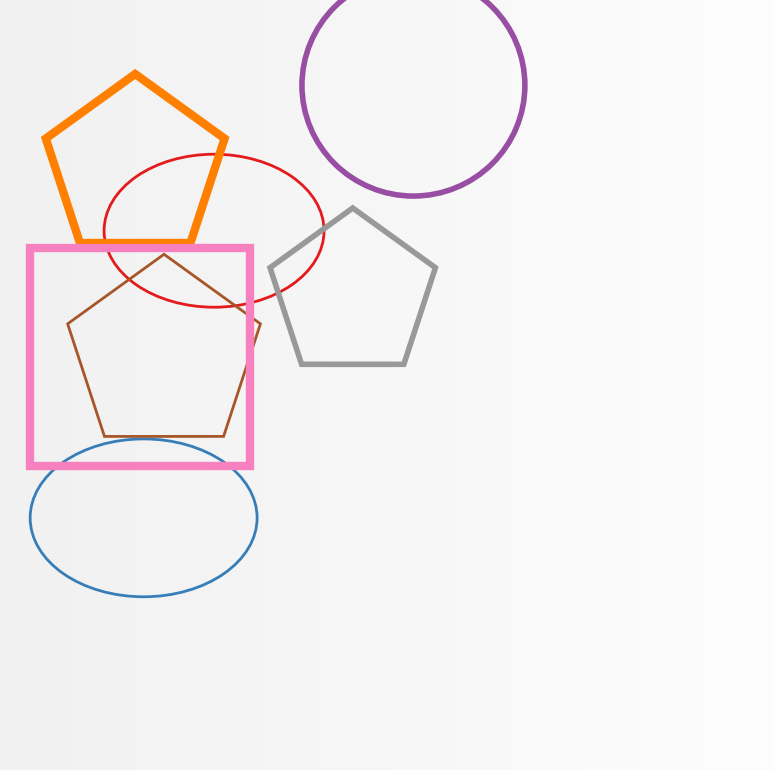[{"shape": "oval", "thickness": 1, "radius": 0.71, "center": [0.276, 0.7]}, {"shape": "oval", "thickness": 1, "radius": 0.73, "center": [0.185, 0.327]}, {"shape": "circle", "thickness": 2, "radius": 0.72, "center": [0.533, 0.889]}, {"shape": "pentagon", "thickness": 3, "radius": 0.61, "center": [0.174, 0.783]}, {"shape": "pentagon", "thickness": 1, "radius": 0.65, "center": [0.212, 0.539]}, {"shape": "square", "thickness": 3, "radius": 0.71, "center": [0.181, 0.536]}, {"shape": "pentagon", "thickness": 2, "radius": 0.56, "center": [0.455, 0.618]}]